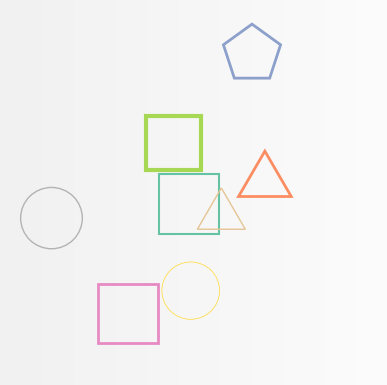[{"shape": "square", "thickness": 1.5, "radius": 0.39, "center": [0.488, 0.47]}, {"shape": "triangle", "thickness": 2, "radius": 0.39, "center": [0.684, 0.529]}, {"shape": "pentagon", "thickness": 2, "radius": 0.39, "center": [0.65, 0.86]}, {"shape": "square", "thickness": 2, "radius": 0.38, "center": [0.331, 0.186]}, {"shape": "square", "thickness": 3, "radius": 0.35, "center": [0.448, 0.628]}, {"shape": "circle", "thickness": 0.5, "radius": 0.37, "center": [0.492, 0.245]}, {"shape": "triangle", "thickness": 1, "radius": 0.36, "center": [0.571, 0.44]}, {"shape": "circle", "thickness": 1, "radius": 0.4, "center": [0.133, 0.434]}]